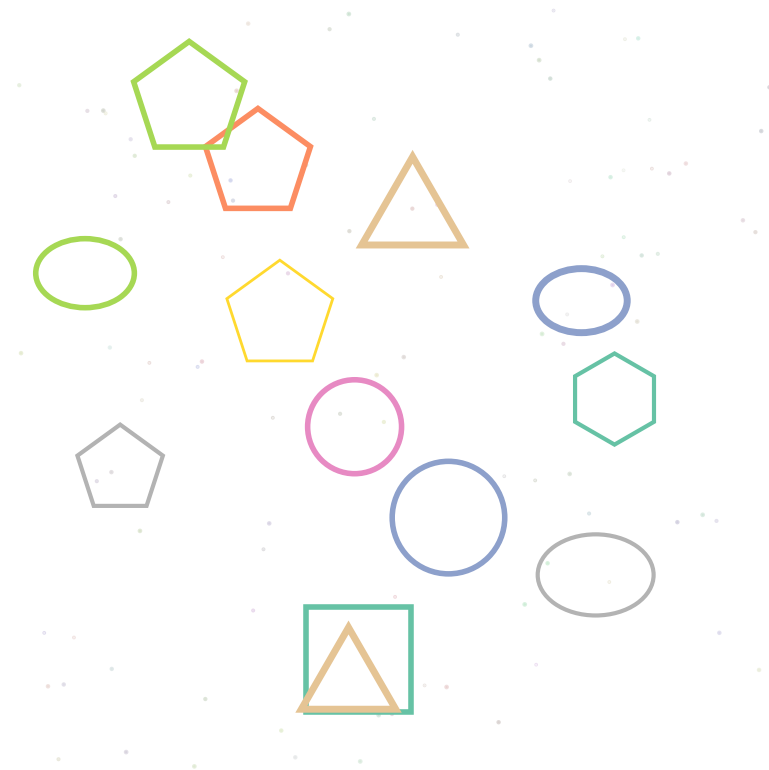[{"shape": "square", "thickness": 2, "radius": 0.34, "center": [0.465, 0.143]}, {"shape": "hexagon", "thickness": 1.5, "radius": 0.3, "center": [0.798, 0.482]}, {"shape": "pentagon", "thickness": 2, "radius": 0.36, "center": [0.335, 0.787]}, {"shape": "circle", "thickness": 2, "radius": 0.37, "center": [0.582, 0.328]}, {"shape": "oval", "thickness": 2.5, "radius": 0.3, "center": [0.755, 0.61]}, {"shape": "circle", "thickness": 2, "radius": 0.3, "center": [0.461, 0.446]}, {"shape": "oval", "thickness": 2, "radius": 0.32, "center": [0.11, 0.645]}, {"shape": "pentagon", "thickness": 2, "radius": 0.38, "center": [0.246, 0.87]}, {"shape": "pentagon", "thickness": 1, "radius": 0.36, "center": [0.363, 0.59]}, {"shape": "triangle", "thickness": 2.5, "radius": 0.38, "center": [0.536, 0.72]}, {"shape": "triangle", "thickness": 2.5, "radius": 0.35, "center": [0.453, 0.114]}, {"shape": "oval", "thickness": 1.5, "radius": 0.38, "center": [0.774, 0.253]}, {"shape": "pentagon", "thickness": 1.5, "radius": 0.29, "center": [0.156, 0.39]}]